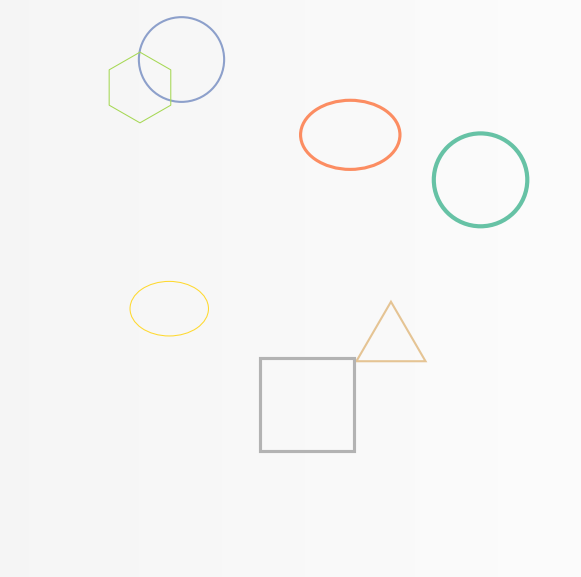[{"shape": "circle", "thickness": 2, "radius": 0.4, "center": [0.827, 0.688]}, {"shape": "oval", "thickness": 1.5, "radius": 0.43, "center": [0.603, 0.766]}, {"shape": "circle", "thickness": 1, "radius": 0.37, "center": [0.312, 0.896]}, {"shape": "hexagon", "thickness": 0.5, "radius": 0.31, "center": [0.241, 0.848]}, {"shape": "oval", "thickness": 0.5, "radius": 0.34, "center": [0.291, 0.465]}, {"shape": "triangle", "thickness": 1, "radius": 0.34, "center": [0.673, 0.408]}, {"shape": "square", "thickness": 1.5, "radius": 0.4, "center": [0.527, 0.299]}]